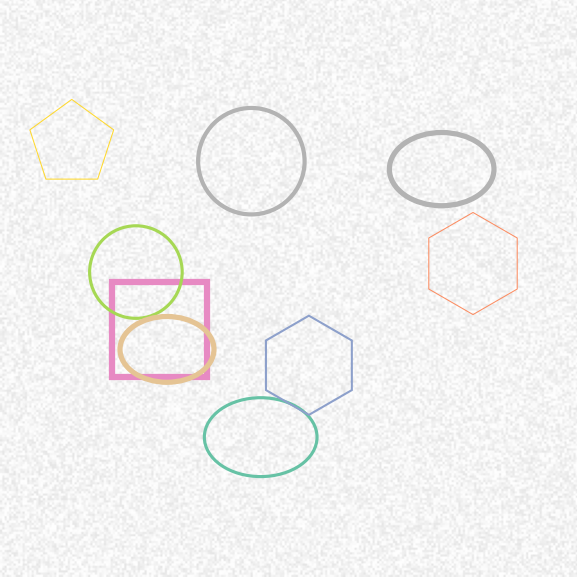[{"shape": "oval", "thickness": 1.5, "radius": 0.49, "center": [0.451, 0.242]}, {"shape": "hexagon", "thickness": 0.5, "radius": 0.44, "center": [0.819, 0.543]}, {"shape": "hexagon", "thickness": 1, "radius": 0.43, "center": [0.535, 0.367]}, {"shape": "square", "thickness": 3, "radius": 0.41, "center": [0.276, 0.428]}, {"shape": "circle", "thickness": 1.5, "radius": 0.4, "center": [0.235, 0.528]}, {"shape": "pentagon", "thickness": 0.5, "radius": 0.38, "center": [0.124, 0.751]}, {"shape": "oval", "thickness": 2.5, "radius": 0.41, "center": [0.289, 0.394]}, {"shape": "oval", "thickness": 2.5, "radius": 0.45, "center": [0.765, 0.706]}, {"shape": "circle", "thickness": 2, "radius": 0.46, "center": [0.435, 0.72]}]